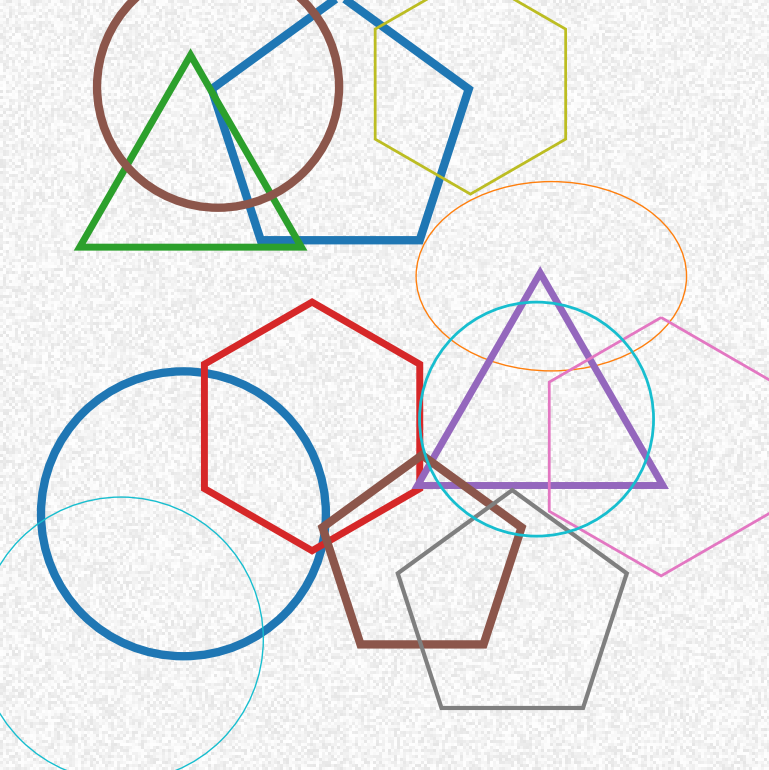[{"shape": "circle", "thickness": 3, "radius": 0.92, "center": [0.238, 0.333]}, {"shape": "pentagon", "thickness": 3, "radius": 0.88, "center": [0.442, 0.83]}, {"shape": "oval", "thickness": 0.5, "radius": 0.88, "center": [0.716, 0.641]}, {"shape": "triangle", "thickness": 2.5, "radius": 0.83, "center": [0.247, 0.762]}, {"shape": "hexagon", "thickness": 2.5, "radius": 0.81, "center": [0.405, 0.446]}, {"shape": "triangle", "thickness": 2.5, "radius": 0.92, "center": [0.702, 0.461]}, {"shape": "pentagon", "thickness": 3, "radius": 0.68, "center": [0.548, 0.273]}, {"shape": "circle", "thickness": 3, "radius": 0.79, "center": [0.283, 0.887]}, {"shape": "hexagon", "thickness": 1, "radius": 0.84, "center": [0.859, 0.42]}, {"shape": "pentagon", "thickness": 1.5, "radius": 0.78, "center": [0.665, 0.207]}, {"shape": "hexagon", "thickness": 1, "radius": 0.71, "center": [0.611, 0.891]}, {"shape": "circle", "thickness": 1, "radius": 0.76, "center": [0.697, 0.456]}, {"shape": "circle", "thickness": 0.5, "radius": 0.92, "center": [0.157, 0.17]}]